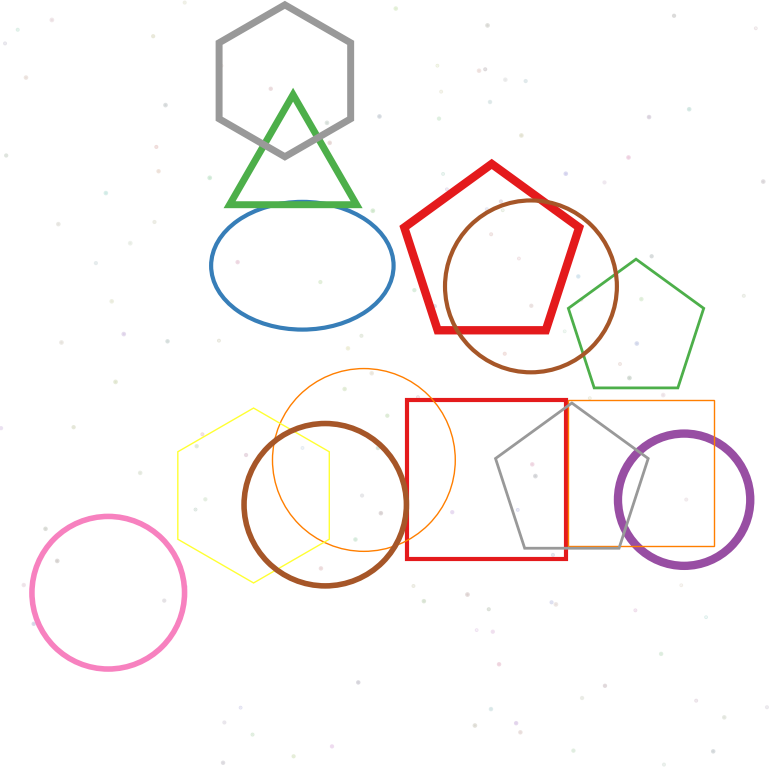[{"shape": "square", "thickness": 1.5, "radius": 0.52, "center": [0.632, 0.377]}, {"shape": "pentagon", "thickness": 3, "radius": 0.6, "center": [0.639, 0.668]}, {"shape": "oval", "thickness": 1.5, "radius": 0.59, "center": [0.393, 0.655]}, {"shape": "pentagon", "thickness": 1, "radius": 0.46, "center": [0.826, 0.571]}, {"shape": "triangle", "thickness": 2.5, "radius": 0.48, "center": [0.381, 0.782]}, {"shape": "circle", "thickness": 3, "radius": 0.43, "center": [0.888, 0.351]}, {"shape": "circle", "thickness": 0.5, "radius": 0.59, "center": [0.473, 0.403]}, {"shape": "square", "thickness": 0.5, "radius": 0.47, "center": [0.832, 0.386]}, {"shape": "hexagon", "thickness": 0.5, "radius": 0.57, "center": [0.329, 0.356]}, {"shape": "circle", "thickness": 2, "radius": 0.53, "center": [0.422, 0.345]}, {"shape": "circle", "thickness": 1.5, "radius": 0.56, "center": [0.69, 0.628]}, {"shape": "circle", "thickness": 2, "radius": 0.5, "center": [0.141, 0.23]}, {"shape": "pentagon", "thickness": 1, "radius": 0.52, "center": [0.743, 0.372]}, {"shape": "hexagon", "thickness": 2.5, "radius": 0.49, "center": [0.37, 0.895]}]